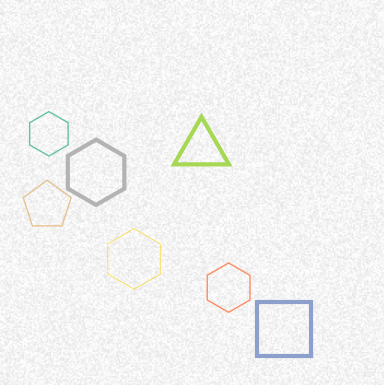[{"shape": "hexagon", "thickness": 1, "radius": 0.29, "center": [0.127, 0.652]}, {"shape": "hexagon", "thickness": 1, "radius": 0.32, "center": [0.594, 0.253]}, {"shape": "square", "thickness": 3, "radius": 0.35, "center": [0.738, 0.145]}, {"shape": "triangle", "thickness": 3, "radius": 0.41, "center": [0.523, 0.614]}, {"shape": "hexagon", "thickness": 0.5, "radius": 0.39, "center": [0.348, 0.327]}, {"shape": "pentagon", "thickness": 1, "radius": 0.33, "center": [0.123, 0.466]}, {"shape": "hexagon", "thickness": 3, "radius": 0.42, "center": [0.25, 0.552]}]